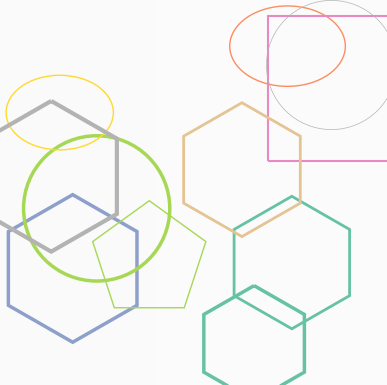[{"shape": "hexagon", "thickness": 2, "radius": 0.86, "center": [0.753, 0.318]}, {"shape": "hexagon", "thickness": 2.5, "radius": 0.75, "center": [0.656, 0.108]}, {"shape": "oval", "thickness": 1, "radius": 0.75, "center": [0.742, 0.88]}, {"shape": "hexagon", "thickness": 2.5, "radius": 0.96, "center": [0.188, 0.303]}, {"shape": "square", "thickness": 1.5, "radius": 0.94, "center": [0.879, 0.77]}, {"shape": "pentagon", "thickness": 1, "radius": 0.77, "center": [0.385, 0.325]}, {"shape": "circle", "thickness": 2.5, "radius": 0.94, "center": [0.249, 0.459]}, {"shape": "oval", "thickness": 1, "radius": 0.69, "center": [0.154, 0.708]}, {"shape": "hexagon", "thickness": 2, "radius": 0.87, "center": [0.624, 0.559]}, {"shape": "circle", "thickness": 0.5, "radius": 0.84, "center": [0.855, 0.831]}, {"shape": "hexagon", "thickness": 3, "radius": 0.98, "center": [0.132, 0.542]}]